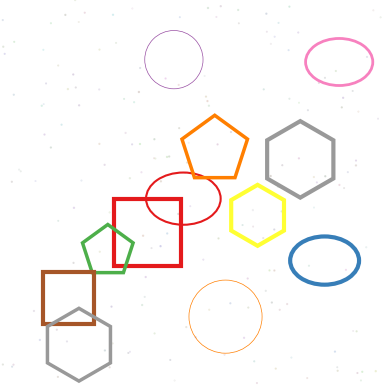[{"shape": "oval", "thickness": 1.5, "radius": 0.48, "center": [0.476, 0.484]}, {"shape": "square", "thickness": 3, "radius": 0.44, "center": [0.382, 0.396]}, {"shape": "oval", "thickness": 3, "radius": 0.45, "center": [0.843, 0.323]}, {"shape": "pentagon", "thickness": 2.5, "radius": 0.35, "center": [0.28, 0.348]}, {"shape": "circle", "thickness": 0.5, "radius": 0.38, "center": [0.452, 0.845]}, {"shape": "pentagon", "thickness": 2.5, "radius": 0.45, "center": [0.558, 0.611]}, {"shape": "circle", "thickness": 0.5, "radius": 0.47, "center": [0.586, 0.178]}, {"shape": "hexagon", "thickness": 3, "radius": 0.4, "center": [0.669, 0.441]}, {"shape": "square", "thickness": 3, "radius": 0.33, "center": [0.178, 0.226]}, {"shape": "oval", "thickness": 2, "radius": 0.44, "center": [0.881, 0.839]}, {"shape": "hexagon", "thickness": 3, "radius": 0.5, "center": [0.78, 0.586]}, {"shape": "hexagon", "thickness": 2.5, "radius": 0.47, "center": [0.205, 0.105]}]